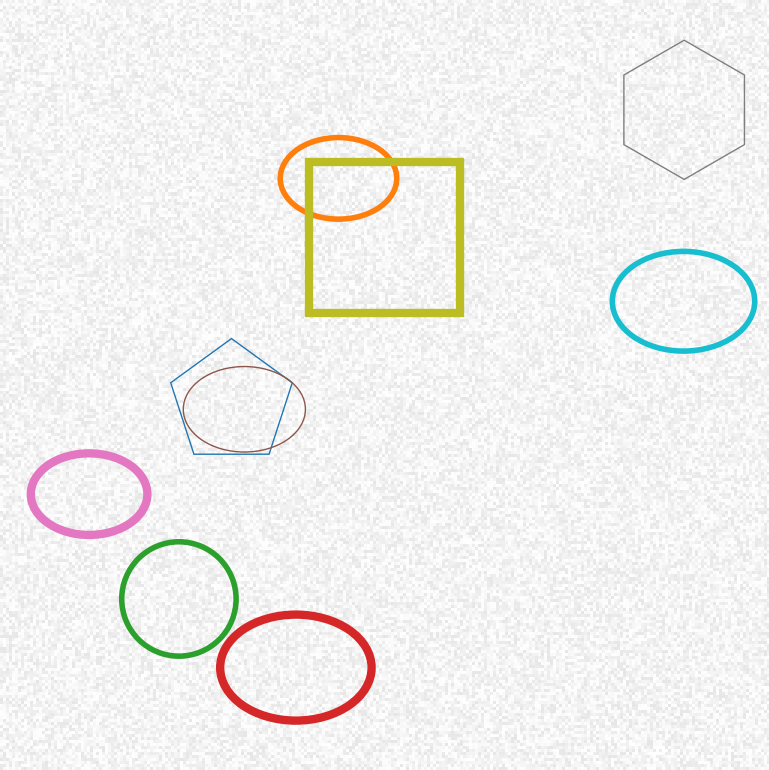[{"shape": "pentagon", "thickness": 0.5, "radius": 0.42, "center": [0.301, 0.477]}, {"shape": "oval", "thickness": 2, "radius": 0.38, "center": [0.44, 0.768]}, {"shape": "circle", "thickness": 2, "radius": 0.37, "center": [0.232, 0.222]}, {"shape": "oval", "thickness": 3, "radius": 0.49, "center": [0.384, 0.133]}, {"shape": "oval", "thickness": 0.5, "radius": 0.4, "center": [0.317, 0.468]}, {"shape": "oval", "thickness": 3, "radius": 0.38, "center": [0.116, 0.358]}, {"shape": "hexagon", "thickness": 0.5, "radius": 0.45, "center": [0.889, 0.857]}, {"shape": "square", "thickness": 3, "radius": 0.49, "center": [0.499, 0.692]}, {"shape": "oval", "thickness": 2, "radius": 0.46, "center": [0.888, 0.609]}]